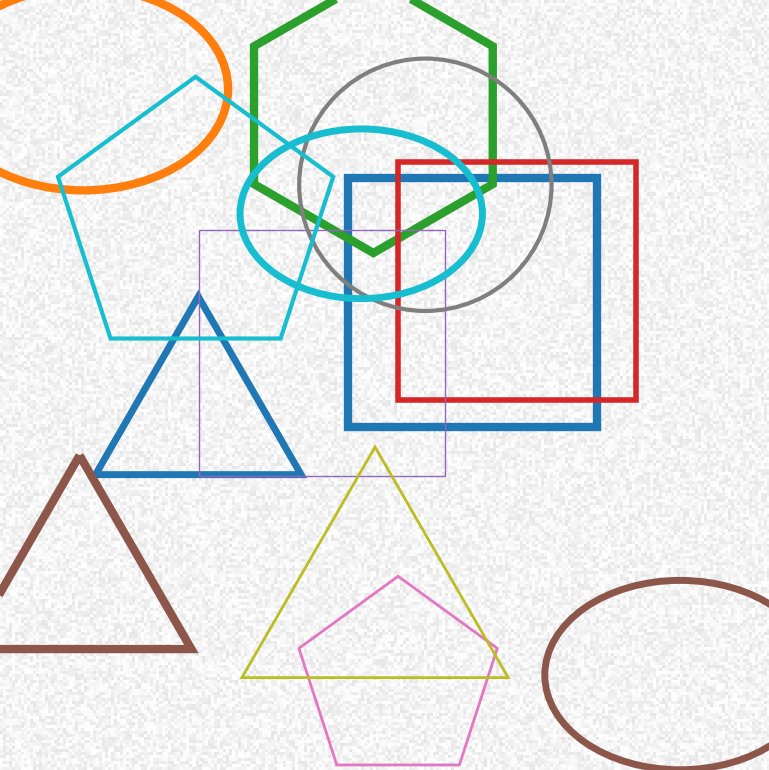[{"shape": "triangle", "thickness": 2.5, "radius": 0.77, "center": [0.258, 0.461]}, {"shape": "square", "thickness": 3, "radius": 0.81, "center": [0.614, 0.607]}, {"shape": "oval", "thickness": 3, "radius": 0.94, "center": [0.108, 0.885]}, {"shape": "hexagon", "thickness": 3, "radius": 0.89, "center": [0.485, 0.85]}, {"shape": "square", "thickness": 2, "radius": 0.77, "center": [0.671, 0.635]}, {"shape": "square", "thickness": 0.5, "radius": 0.8, "center": [0.418, 0.542]}, {"shape": "oval", "thickness": 2.5, "radius": 0.88, "center": [0.883, 0.123]}, {"shape": "triangle", "thickness": 3, "radius": 0.84, "center": [0.103, 0.241]}, {"shape": "pentagon", "thickness": 1, "radius": 0.68, "center": [0.517, 0.116]}, {"shape": "circle", "thickness": 1.5, "radius": 0.82, "center": [0.552, 0.76]}, {"shape": "triangle", "thickness": 1, "radius": 1.0, "center": [0.487, 0.22]}, {"shape": "pentagon", "thickness": 1.5, "radius": 0.94, "center": [0.254, 0.712]}, {"shape": "oval", "thickness": 2.5, "radius": 0.79, "center": [0.469, 0.722]}]